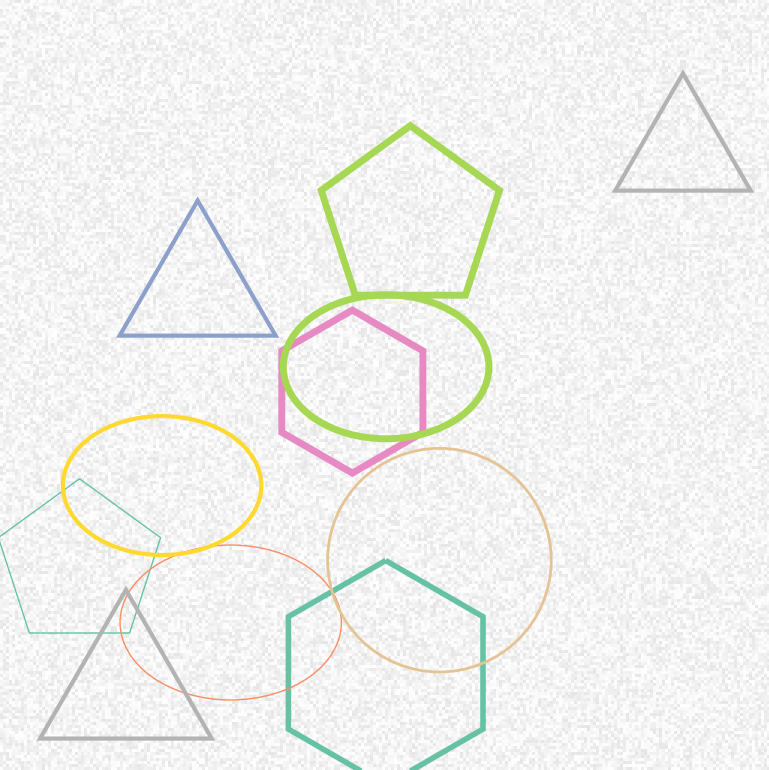[{"shape": "pentagon", "thickness": 0.5, "radius": 0.55, "center": [0.103, 0.267]}, {"shape": "hexagon", "thickness": 2, "radius": 0.73, "center": [0.501, 0.126]}, {"shape": "oval", "thickness": 0.5, "radius": 0.72, "center": [0.3, 0.192]}, {"shape": "triangle", "thickness": 1.5, "radius": 0.58, "center": [0.257, 0.623]}, {"shape": "hexagon", "thickness": 2.5, "radius": 0.53, "center": [0.458, 0.491]}, {"shape": "oval", "thickness": 2.5, "radius": 0.67, "center": [0.501, 0.524]}, {"shape": "pentagon", "thickness": 2.5, "radius": 0.61, "center": [0.533, 0.715]}, {"shape": "oval", "thickness": 1.5, "radius": 0.64, "center": [0.21, 0.369]}, {"shape": "circle", "thickness": 1, "radius": 0.73, "center": [0.571, 0.272]}, {"shape": "triangle", "thickness": 1.5, "radius": 0.51, "center": [0.887, 0.803]}, {"shape": "triangle", "thickness": 1.5, "radius": 0.64, "center": [0.164, 0.105]}]